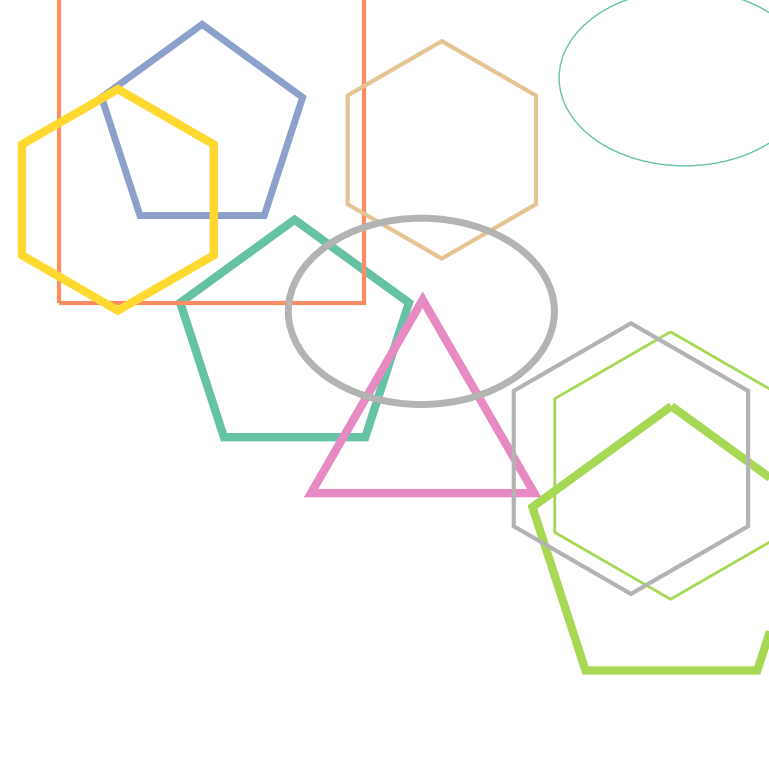[{"shape": "oval", "thickness": 0.5, "radius": 0.82, "center": [0.889, 0.899]}, {"shape": "pentagon", "thickness": 3, "radius": 0.78, "center": [0.383, 0.559]}, {"shape": "square", "thickness": 1.5, "radius": 0.99, "center": [0.275, 0.805]}, {"shape": "pentagon", "thickness": 2.5, "radius": 0.69, "center": [0.262, 0.831]}, {"shape": "triangle", "thickness": 3, "radius": 0.84, "center": [0.549, 0.443]}, {"shape": "pentagon", "thickness": 3, "radius": 0.95, "center": [0.872, 0.283]}, {"shape": "hexagon", "thickness": 1, "radius": 0.87, "center": [0.871, 0.395]}, {"shape": "hexagon", "thickness": 3, "radius": 0.72, "center": [0.153, 0.74]}, {"shape": "hexagon", "thickness": 1.5, "radius": 0.71, "center": [0.574, 0.805]}, {"shape": "hexagon", "thickness": 1.5, "radius": 0.88, "center": [0.819, 0.404]}, {"shape": "oval", "thickness": 2.5, "radius": 0.86, "center": [0.547, 0.596]}]